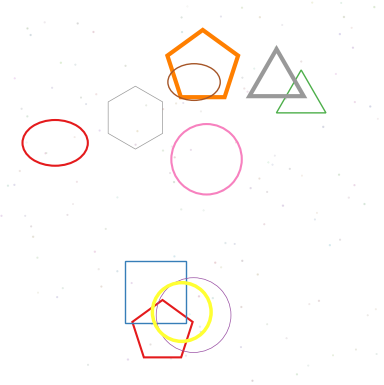[{"shape": "pentagon", "thickness": 1.5, "radius": 0.41, "center": [0.422, 0.138]}, {"shape": "oval", "thickness": 1.5, "radius": 0.42, "center": [0.143, 0.629]}, {"shape": "square", "thickness": 1, "radius": 0.4, "center": [0.404, 0.241]}, {"shape": "triangle", "thickness": 1, "radius": 0.37, "center": [0.782, 0.744]}, {"shape": "circle", "thickness": 0.5, "radius": 0.49, "center": [0.503, 0.182]}, {"shape": "pentagon", "thickness": 3, "radius": 0.48, "center": [0.527, 0.826]}, {"shape": "circle", "thickness": 2.5, "radius": 0.38, "center": [0.472, 0.19]}, {"shape": "oval", "thickness": 1, "radius": 0.34, "center": [0.504, 0.787]}, {"shape": "circle", "thickness": 1.5, "radius": 0.46, "center": [0.537, 0.586]}, {"shape": "triangle", "thickness": 3, "radius": 0.41, "center": [0.718, 0.791]}, {"shape": "hexagon", "thickness": 0.5, "radius": 0.41, "center": [0.352, 0.694]}]